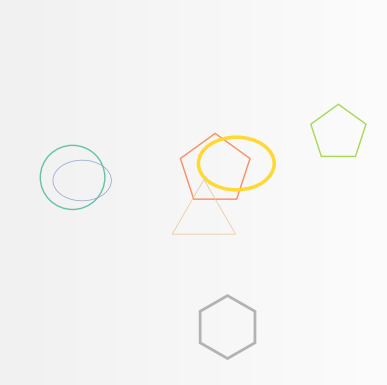[{"shape": "circle", "thickness": 1, "radius": 0.42, "center": [0.187, 0.539]}, {"shape": "pentagon", "thickness": 1, "radius": 0.47, "center": [0.555, 0.559]}, {"shape": "oval", "thickness": 0.5, "radius": 0.38, "center": [0.212, 0.531]}, {"shape": "pentagon", "thickness": 1, "radius": 0.37, "center": [0.873, 0.654]}, {"shape": "oval", "thickness": 2.5, "radius": 0.49, "center": [0.61, 0.575]}, {"shape": "triangle", "thickness": 0.5, "radius": 0.47, "center": [0.526, 0.439]}, {"shape": "hexagon", "thickness": 2, "radius": 0.41, "center": [0.587, 0.15]}]